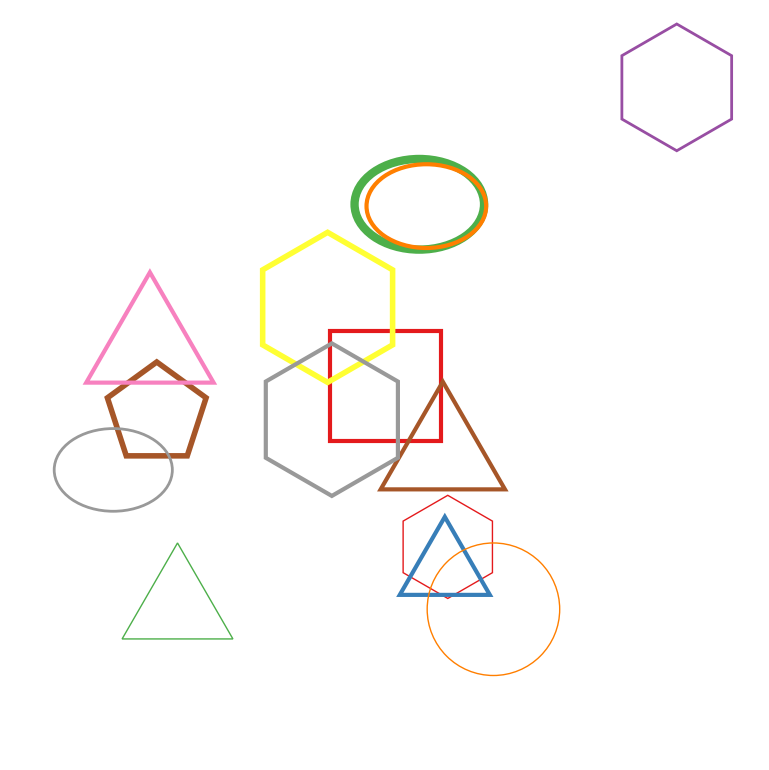[{"shape": "hexagon", "thickness": 0.5, "radius": 0.33, "center": [0.582, 0.29]}, {"shape": "square", "thickness": 1.5, "radius": 0.36, "center": [0.501, 0.499]}, {"shape": "triangle", "thickness": 1.5, "radius": 0.34, "center": [0.578, 0.261]}, {"shape": "oval", "thickness": 3, "radius": 0.42, "center": [0.545, 0.735]}, {"shape": "triangle", "thickness": 0.5, "radius": 0.42, "center": [0.231, 0.212]}, {"shape": "hexagon", "thickness": 1, "radius": 0.41, "center": [0.879, 0.887]}, {"shape": "oval", "thickness": 1.5, "radius": 0.39, "center": [0.554, 0.732]}, {"shape": "circle", "thickness": 0.5, "radius": 0.43, "center": [0.641, 0.209]}, {"shape": "hexagon", "thickness": 2, "radius": 0.49, "center": [0.426, 0.601]}, {"shape": "triangle", "thickness": 1.5, "radius": 0.47, "center": [0.575, 0.411]}, {"shape": "pentagon", "thickness": 2, "radius": 0.34, "center": [0.204, 0.462]}, {"shape": "triangle", "thickness": 1.5, "radius": 0.48, "center": [0.195, 0.551]}, {"shape": "hexagon", "thickness": 1.5, "radius": 0.5, "center": [0.431, 0.455]}, {"shape": "oval", "thickness": 1, "radius": 0.38, "center": [0.147, 0.39]}]